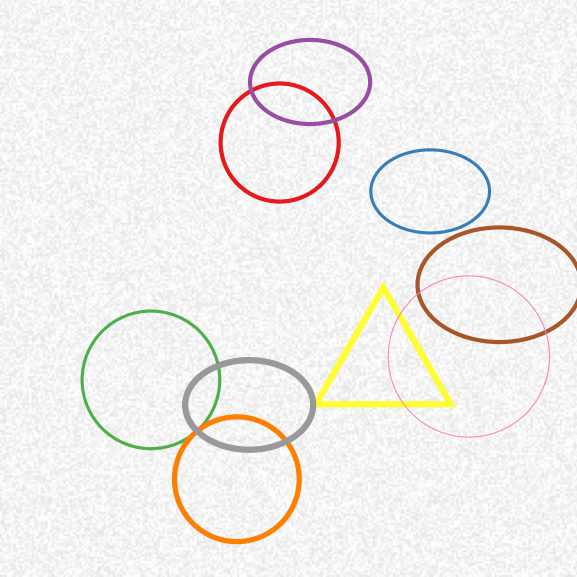[{"shape": "circle", "thickness": 2, "radius": 0.51, "center": [0.484, 0.752]}, {"shape": "oval", "thickness": 1.5, "radius": 0.51, "center": [0.745, 0.668]}, {"shape": "circle", "thickness": 1.5, "radius": 0.6, "center": [0.261, 0.341]}, {"shape": "oval", "thickness": 2, "radius": 0.52, "center": [0.537, 0.857]}, {"shape": "circle", "thickness": 2.5, "radius": 0.54, "center": [0.41, 0.169]}, {"shape": "triangle", "thickness": 3, "radius": 0.67, "center": [0.664, 0.367]}, {"shape": "oval", "thickness": 2, "radius": 0.71, "center": [0.865, 0.506]}, {"shape": "circle", "thickness": 0.5, "radius": 0.7, "center": [0.812, 0.382]}, {"shape": "oval", "thickness": 3, "radius": 0.55, "center": [0.431, 0.298]}]